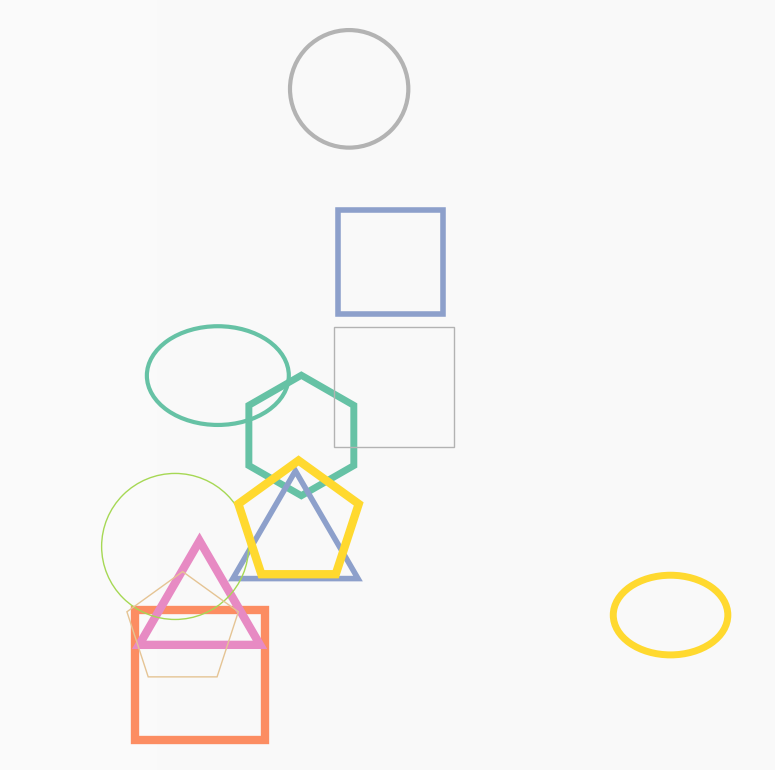[{"shape": "oval", "thickness": 1.5, "radius": 0.46, "center": [0.281, 0.512]}, {"shape": "hexagon", "thickness": 2.5, "radius": 0.39, "center": [0.389, 0.434]}, {"shape": "square", "thickness": 3, "radius": 0.42, "center": [0.258, 0.123]}, {"shape": "square", "thickness": 2, "radius": 0.34, "center": [0.504, 0.66]}, {"shape": "triangle", "thickness": 2, "radius": 0.47, "center": [0.381, 0.295]}, {"shape": "triangle", "thickness": 3, "radius": 0.45, "center": [0.258, 0.208]}, {"shape": "circle", "thickness": 0.5, "radius": 0.47, "center": [0.226, 0.29]}, {"shape": "pentagon", "thickness": 3, "radius": 0.41, "center": [0.385, 0.32]}, {"shape": "oval", "thickness": 2.5, "radius": 0.37, "center": [0.865, 0.201]}, {"shape": "pentagon", "thickness": 0.5, "radius": 0.38, "center": [0.236, 0.182]}, {"shape": "square", "thickness": 0.5, "radius": 0.39, "center": [0.508, 0.497]}, {"shape": "circle", "thickness": 1.5, "radius": 0.38, "center": [0.451, 0.885]}]